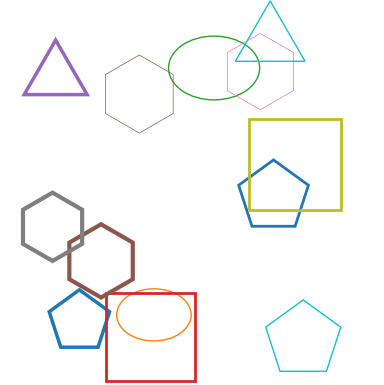[{"shape": "pentagon", "thickness": 2, "radius": 0.48, "center": [0.71, 0.489]}, {"shape": "pentagon", "thickness": 2.5, "radius": 0.41, "center": [0.206, 0.165]}, {"shape": "oval", "thickness": 1, "radius": 0.48, "center": [0.4, 0.182]}, {"shape": "oval", "thickness": 1, "radius": 0.59, "center": [0.556, 0.823]}, {"shape": "square", "thickness": 2, "radius": 0.58, "center": [0.391, 0.125]}, {"shape": "triangle", "thickness": 2.5, "radius": 0.47, "center": [0.145, 0.801]}, {"shape": "hexagon", "thickness": 0.5, "radius": 0.51, "center": [0.362, 0.756]}, {"shape": "hexagon", "thickness": 3, "radius": 0.48, "center": [0.263, 0.322]}, {"shape": "hexagon", "thickness": 0.5, "radius": 0.5, "center": [0.676, 0.814]}, {"shape": "hexagon", "thickness": 3, "radius": 0.44, "center": [0.137, 0.411]}, {"shape": "square", "thickness": 2, "radius": 0.59, "center": [0.766, 0.572]}, {"shape": "triangle", "thickness": 1, "radius": 0.52, "center": [0.702, 0.893]}, {"shape": "pentagon", "thickness": 1, "radius": 0.51, "center": [0.788, 0.119]}]